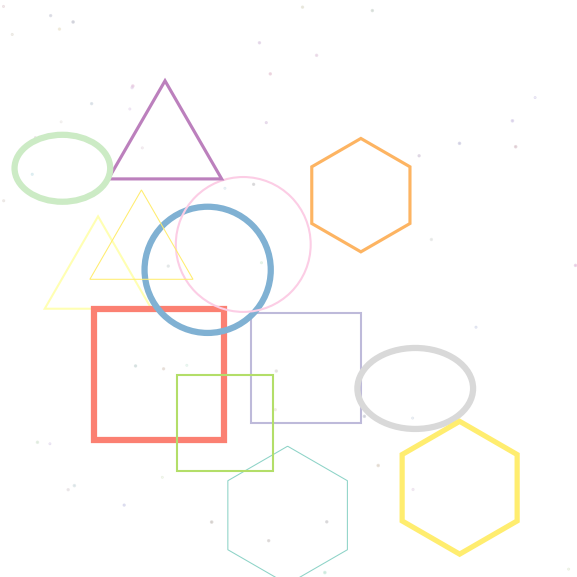[{"shape": "hexagon", "thickness": 0.5, "radius": 0.6, "center": [0.498, 0.107]}, {"shape": "triangle", "thickness": 1, "radius": 0.53, "center": [0.17, 0.518]}, {"shape": "square", "thickness": 1, "radius": 0.47, "center": [0.53, 0.362]}, {"shape": "square", "thickness": 3, "radius": 0.56, "center": [0.275, 0.35]}, {"shape": "circle", "thickness": 3, "radius": 0.55, "center": [0.36, 0.532]}, {"shape": "hexagon", "thickness": 1.5, "radius": 0.49, "center": [0.625, 0.661]}, {"shape": "square", "thickness": 1, "radius": 0.41, "center": [0.39, 0.266]}, {"shape": "circle", "thickness": 1, "radius": 0.58, "center": [0.421, 0.576]}, {"shape": "oval", "thickness": 3, "radius": 0.5, "center": [0.719, 0.326]}, {"shape": "triangle", "thickness": 1.5, "radius": 0.57, "center": [0.286, 0.746]}, {"shape": "oval", "thickness": 3, "radius": 0.41, "center": [0.108, 0.708]}, {"shape": "triangle", "thickness": 0.5, "radius": 0.52, "center": [0.245, 0.567]}, {"shape": "hexagon", "thickness": 2.5, "radius": 0.57, "center": [0.796, 0.155]}]